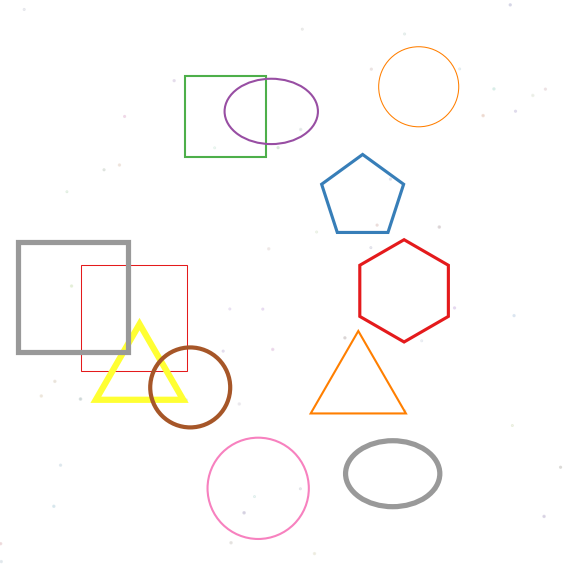[{"shape": "hexagon", "thickness": 1.5, "radius": 0.44, "center": [0.7, 0.496]}, {"shape": "square", "thickness": 0.5, "radius": 0.46, "center": [0.232, 0.449]}, {"shape": "pentagon", "thickness": 1.5, "radius": 0.37, "center": [0.628, 0.657]}, {"shape": "square", "thickness": 1, "radius": 0.35, "center": [0.391, 0.797]}, {"shape": "oval", "thickness": 1, "radius": 0.4, "center": [0.47, 0.806]}, {"shape": "triangle", "thickness": 1, "radius": 0.48, "center": [0.62, 0.331]}, {"shape": "circle", "thickness": 0.5, "radius": 0.35, "center": [0.725, 0.849]}, {"shape": "triangle", "thickness": 3, "radius": 0.44, "center": [0.242, 0.351]}, {"shape": "circle", "thickness": 2, "radius": 0.35, "center": [0.329, 0.328]}, {"shape": "circle", "thickness": 1, "radius": 0.44, "center": [0.447, 0.154]}, {"shape": "square", "thickness": 2.5, "radius": 0.48, "center": [0.127, 0.484]}, {"shape": "oval", "thickness": 2.5, "radius": 0.41, "center": [0.68, 0.179]}]